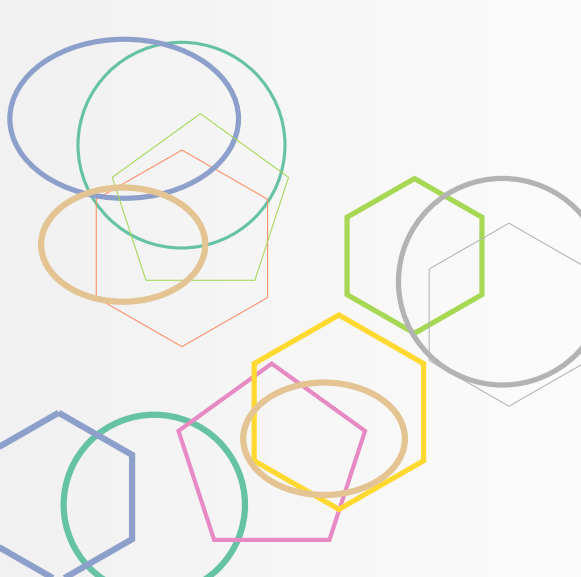[{"shape": "circle", "thickness": 1.5, "radius": 0.89, "center": [0.312, 0.748]}, {"shape": "circle", "thickness": 3, "radius": 0.78, "center": [0.265, 0.125]}, {"shape": "hexagon", "thickness": 0.5, "radius": 0.85, "center": [0.313, 0.569]}, {"shape": "oval", "thickness": 2.5, "radius": 0.98, "center": [0.214, 0.793]}, {"shape": "hexagon", "thickness": 3, "radius": 0.73, "center": [0.101, 0.138]}, {"shape": "pentagon", "thickness": 2, "radius": 0.84, "center": [0.468, 0.201]}, {"shape": "hexagon", "thickness": 2.5, "radius": 0.67, "center": [0.713, 0.556]}, {"shape": "pentagon", "thickness": 0.5, "radius": 0.8, "center": [0.345, 0.643]}, {"shape": "hexagon", "thickness": 2.5, "radius": 0.84, "center": [0.583, 0.285]}, {"shape": "oval", "thickness": 3, "radius": 0.7, "center": [0.558, 0.239]}, {"shape": "oval", "thickness": 3, "radius": 0.71, "center": [0.212, 0.576]}, {"shape": "circle", "thickness": 2.5, "radius": 0.89, "center": [0.864, 0.511]}, {"shape": "hexagon", "thickness": 0.5, "radius": 0.79, "center": [0.876, 0.454]}]